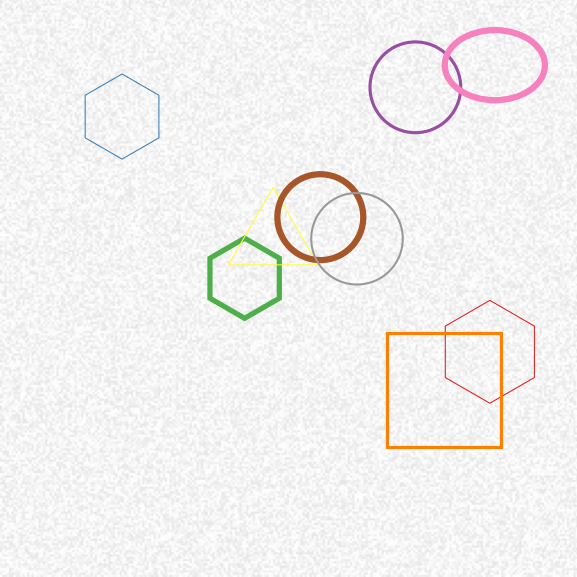[{"shape": "hexagon", "thickness": 0.5, "radius": 0.45, "center": [0.848, 0.39]}, {"shape": "hexagon", "thickness": 0.5, "radius": 0.37, "center": [0.211, 0.797]}, {"shape": "hexagon", "thickness": 2.5, "radius": 0.35, "center": [0.424, 0.517]}, {"shape": "circle", "thickness": 1.5, "radius": 0.39, "center": [0.719, 0.848]}, {"shape": "square", "thickness": 1.5, "radius": 0.49, "center": [0.769, 0.324]}, {"shape": "triangle", "thickness": 0.5, "radius": 0.45, "center": [0.473, 0.585]}, {"shape": "circle", "thickness": 3, "radius": 0.37, "center": [0.555, 0.623]}, {"shape": "oval", "thickness": 3, "radius": 0.43, "center": [0.857, 0.886]}, {"shape": "circle", "thickness": 1, "radius": 0.4, "center": [0.618, 0.586]}]